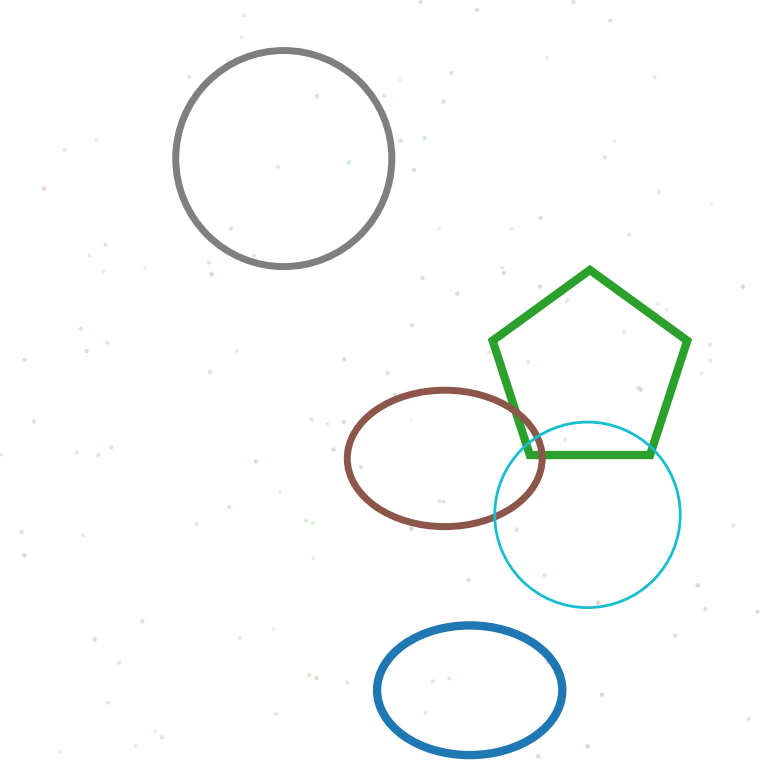[{"shape": "oval", "thickness": 3, "radius": 0.6, "center": [0.61, 0.104]}, {"shape": "pentagon", "thickness": 3, "radius": 0.66, "center": [0.766, 0.517]}, {"shape": "oval", "thickness": 2.5, "radius": 0.63, "center": [0.578, 0.405]}, {"shape": "circle", "thickness": 2.5, "radius": 0.7, "center": [0.369, 0.794]}, {"shape": "circle", "thickness": 1, "radius": 0.6, "center": [0.763, 0.331]}]